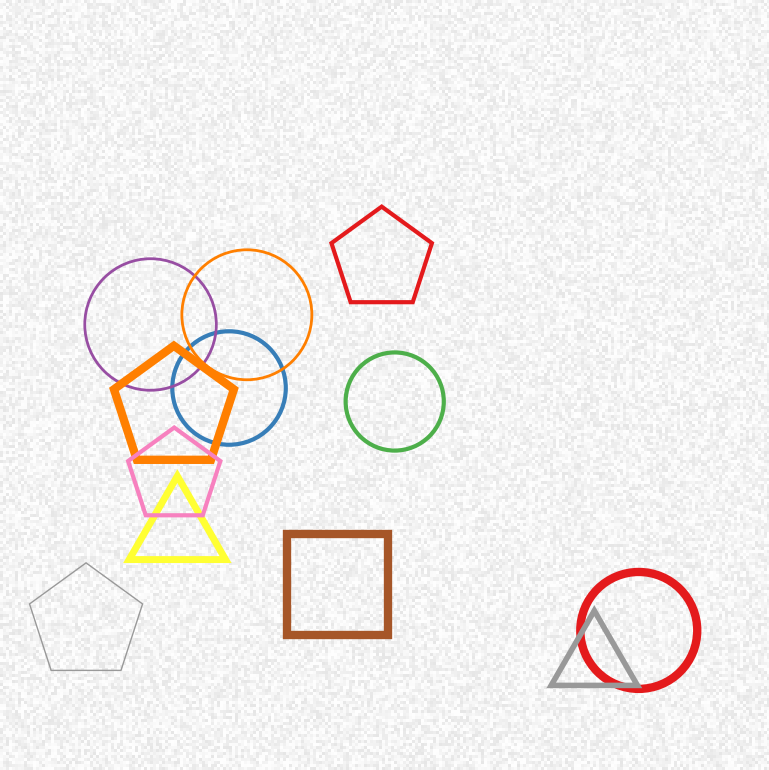[{"shape": "pentagon", "thickness": 1.5, "radius": 0.34, "center": [0.496, 0.663]}, {"shape": "circle", "thickness": 3, "radius": 0.38, "center": [0.83, 0.181]}, {"shape": "circle", "thickness": 1.5, "radius": 0.37, "center": [0.297, 0.496]}, {"shape": "circle", "thickness": 1.5, "radius": 0.32, "center": [0.513, 0.479]}, {"shape": "circle", "thickness": 1, "radius": 0.43, "center": [0.196, 0.579]}, {"shape": "pentagon", "thickness": 3, "radius": 0.41, "center": [0.226, 0.469]}, {"shape": "circle", "thickness": 1, "radius": 0.42, "center": [0.321, 0.591]}, {"shape": "triangle", "thickness": 2.5, "radius": 0.36, "center": [0.23, 0.309]}, {"shape": "square", "thickness": 3, "radius": 0.33, "center": [0.438, 0.241]}, {"shape": "pentagon", "thickness": 1.5, "radius": 0.31, "center": [0.226, 0.382]}, {"shape": "triangle", "thickness": 2, "radius": 0.32, "center": [0.772, 0.142]}, {"shape": "pentagon", "thickness": 0.5, "radius": 0.39, "center": [0.112, 0.192]}]